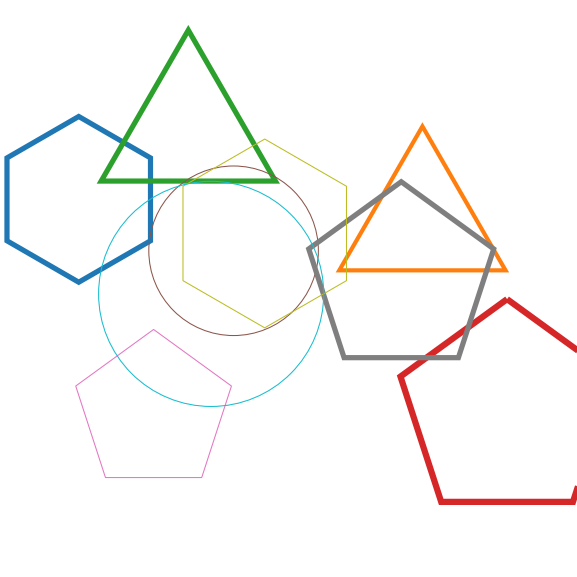[{"shape": "hexagon", "thickness": 2.5, "radius": 0.72, "center": [0.136, 0.654]}, {"shape": "triangle", "thickness": 2, "radius": 0.83, "center": [0.731, 0.614]}, {"shape": "triangle", "thickness": 2.5, "radius": 0.87, "center": [0.326, 0.773]}, {"shape": "pentagon", "thickness": 3, "radius": 0.97, "center": [0.878, 0.287]}, {"shape": "circle", "thickness": 0.5, "radius": 0.73, "center": [0.404, 0.565]}, {"shape": "pentagon", "thickness": 0.5, "radius": 0.71, "center": [0.266, 0.287]}, {"shape": "pentagon", "thickness": 2.5, "radius": 0.84, "center": [0.695, 0.516]}, {"shape": "hexagon", "thickness": 0.5, "radius": 0.82, "center": [0.458, 0.595]}, {"shape": "circle", "thickness": 0.5, "radius": 0.97, "center": [0.366, 0.49]}]